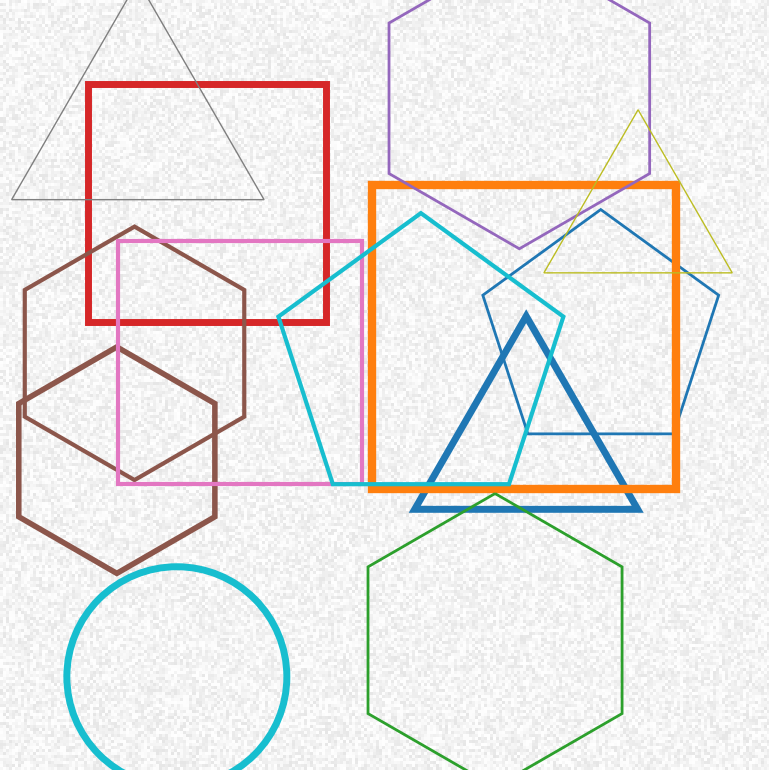[{"shape": "pentagon", "thickness": 1, "radius": 0.81, "center": [0.78, 0.567]}, {"shape": "triangle", "thickness": 2.5, "radius": 0.84, "center": [0.683, 0.422]}, {"shape": "square", "thickness": 3, "radius": 0.99, "center": [0.681, 0.562]}, {"shape": "hexagon", "thickness": 1, "radius": 0.95, "center": [0.643, 0.169]}, {"shape": "square", "thickness": 2.5, "radius": 0.77, "center": [0.269, 0.737]}, {"shape": "hexagon", "thickness": 1, "radius": 0.98, "center": [0.674, 0.872]}, {"shape": "hexagon", "thickness": 1.5, "radius": 0.82, "center": [0.175, 0.541]}, {"shape": "hexagon", "thickness": 2, "radius": 0.74, "center": [0.152, 0.402]}, {"shape": "square", "thickness": 1.5, "radius": 0.79, "center": [0.312, 0.529]}, {"shape": "triangle", "thickness": 0.5, "radius": 0.95, "center": [0.179, 0.835]}, {"shape": "triangle", "thickness": 0.5, "radius": 0.71, "center": [0.829, 0.716]}, {"shape": "circle", "thickness": 2.5, "radius": 0.71, "center": [0.23, 0.121]}, {"shape": "pentagon", "thickness": 1.5, "radius": 0.97, "center": [0.547, 0.529]}]